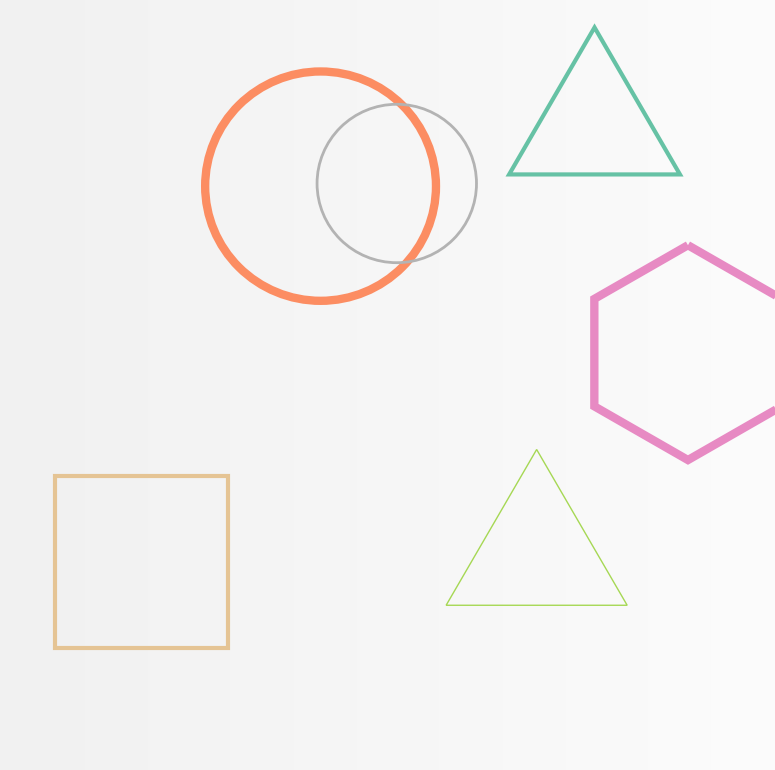[{"shape": "triangle", "thickness": 1.5, "radius": 0.64, "center": [0.767, 0.837]}, {"shape": "circle", "thickness": 3, "radius": 0.74, "center": [0.414, 0.758]}, {"shape": "hexagon", "thickness": 3, "radius": 0.7, "center": [0.888, 0.542]}, {"shape": "triangle", "thickness": 0.5, "radius": 0.67, "center": [0.692, 0.281]}, {"shape": "square", "thickness": 1.5, "radius": 0.56, "center": [0.182, 0.27]}, {"shape": "circle", "thickness": 1, "radius": 0.51, "center": [0.512, 0.762]}]